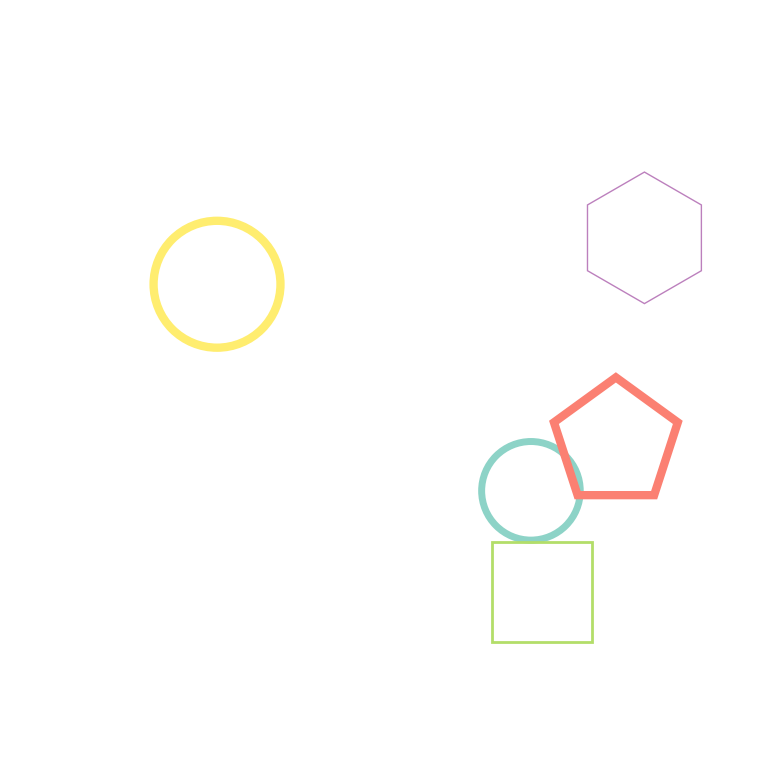[{"shape": "circle", "thickness": 2.5, "radius": 0.32, "center": [0.69, 0.363]}, {"shape": "pentagon", "thickness": 3, "radius": 0.42, "center": [0.8, 0.425]}, {"shape": "square", "thickness": 1, "radius": 0.33, "center": [0.704, 0.231]}, {"shape": "hexagon", "thickness": 0.5, "radius": 0.43, "center": [0.837, 0.691]}, {"shape": "circle", "thickness": 3, "radius": 0.41, "center": [0.282, 0.631]}]